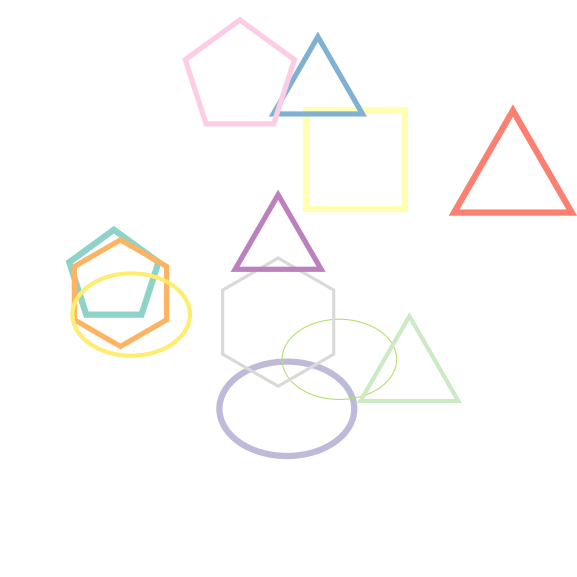[{"shape": "pentagon", "thickness": 3, "radius": 0.41, "center": [0.197, 0.52]}, {"shape": "square", "thickness": 3, "radius": 0.43, "center": [0.616, 0.722]}, {"shape": "oval", "thickness": 3, "radius": 0.58, "center": [0.497, 0.291]}, {"shape": "triangle", "thickness": 3, "radius": 0.59, "center": [0.888, 0.69]}, {"shape": "triangle", "thickness": 2.5, "radius": 0.45, "center": [0.55, 0.846]}, {"shape": "hexagon", "thickness": 2.5, "radius": 0.46, "center": [0.209, 0.492]}, {"shape": "oval", "thickness": 0.5, "radius": 0.5, "center": [0.588, 0.377]}, {"shape": "pentagon", "thickness": 2.5, "radius": 0.5, "center": [0.415, 0.865]}, {"shape": "hexagon", "thickness": 1.5, "radius": 0.56, "center": [0.482, 0.441]}, {"shape": "triangle", "thickness": 2.5, "radius": 0.43, "center": [0.482, 0.576]}, {"shape": "triangle", "thickness": 2, "radius": 0.49, "center": [0.709, 0.354]}, {"shape": "oval", "thickness": 2, "radius": 0.51, "center": [0.227, 0.454]}]